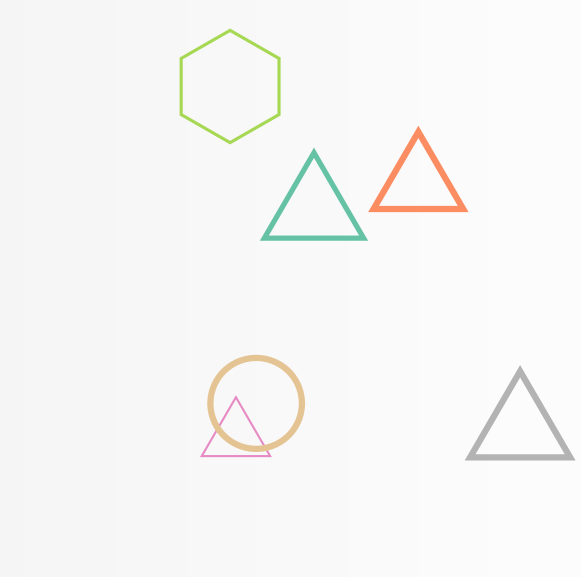[{"shape": "triangle", "thickness": 2.5, "radius": 0.49, "center": [0.54, 0.636]}, {"shape": "triangle", "thickness": 3, "radius": 0.45, "center": [0.72, 0.682]}, {"shape": "triangle", "thickness": 1, "radius": 0.34, "center": [0.406, 0.243]}, {"shape": "hexagon", "thickness": 1.5, "radius": 0.49, "center": [0.396, 0.849]}, {"shape": "circle", "thickness": 3, "radius": 0.39, "center": [0.441, 0.301]}, {"shape": "triangle", "thickness": 3, "radius": 0.5, "center": [0.895, 0.257]}]